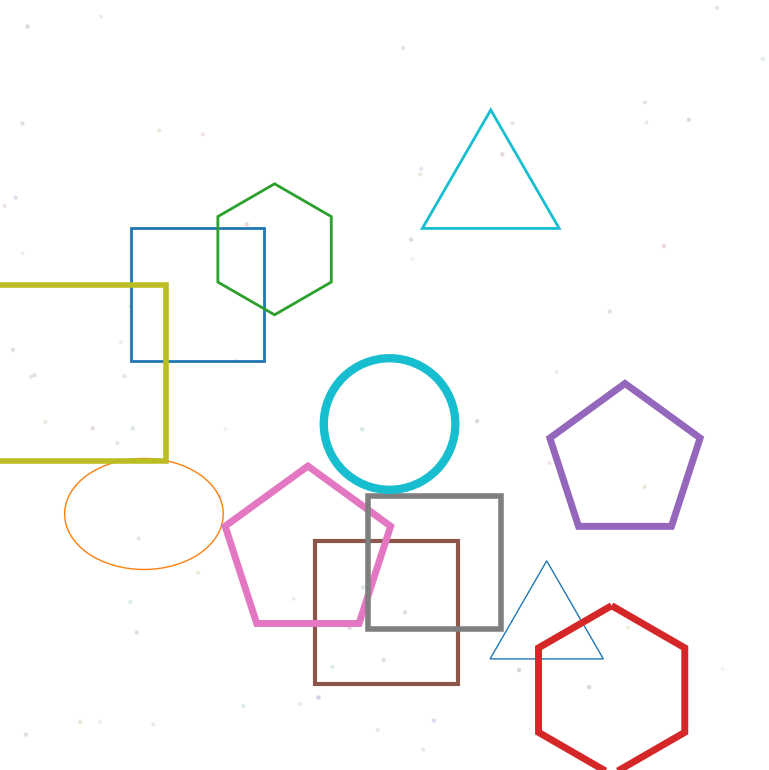[{"shape": "square", "thickness": 1, "radius": 0.43, "center": [0.256, 0.617]}, {"shape": "triangle", "thickness": 0.5, "radius": 0.42, "center": [0.71, 0.187]}, {"shape": "oval", "thickness": 0.5, "radius": 0.51, "center": [0.187, 0.332]}, {"shape": "hexagon", "thickness": 1, "radius": 0.43, "center": [0.357, 0.676]}, {"shape": "hexagon", "thickness": 2.5, "radius": 0.55, "center": [0.794, 0.104]}, {"shape": "pentagon", "thickness": 2.5, "radius": 0.51, "center": [0.812, 0.399]}, {"shape": "square", "thickness": 1.5, "radius": 0.46, "center": [0.502, 0.205]}, {"shape": "pentagon", "thickness": 2.5, "radius": 0.57, "center": [0.4, 0.282]}, {"shape": "square", "thickness": 2, "radius": 0.43, "center": [0.564, 0.27]}, {"shape": "square", "thickness": 2, "radius": 0.57, "center": [0.101, 0.515]}, {"shape": "circle", "thickness": 3, "radius": 0.43, "center": [0.506, 0.449]}, {"shape": "triangle", "thickness": 1, "radius": 0.51, "center": [0.637, 0.755]}]